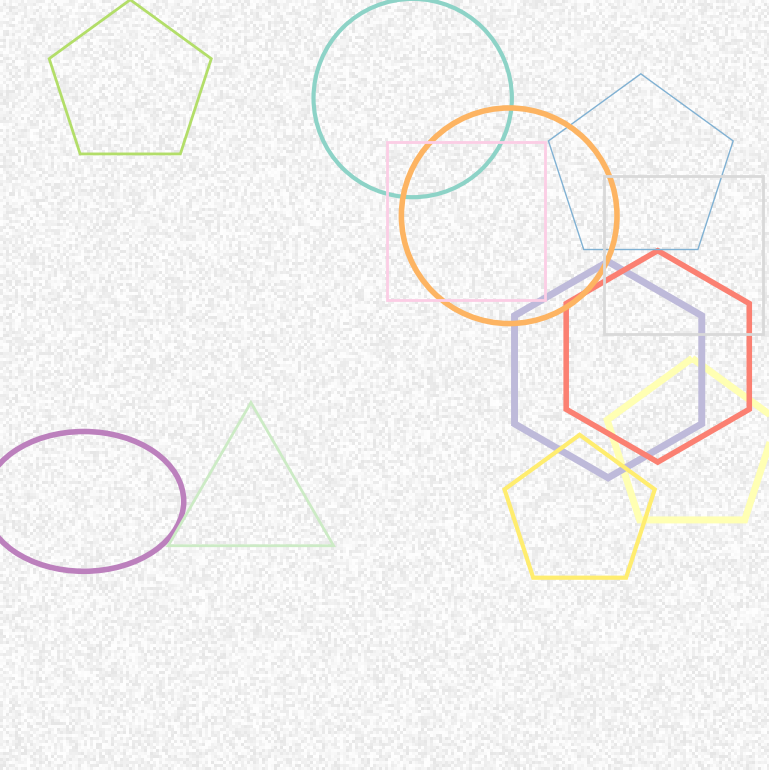[{"shape": "circle", "thickness": 1.5, "radius": 0.64, "center": [0.536, 0.873]}, {"shape": "pentagon", "thickness": 2.5, "radius": 0.58, "center": [0.899, 0.419]}, {"shape": "hexagon", "thickness": 2.5, "radius": 0.7, "center": [0.79, 0.52]}, {"shape": "hexagon", "thickness": 2, "radius": 0.69, "center": [0.854, 0.537]}, {"shape": "pentagon", "thickness": 0.5, "radius": 0.63, "center": [0.832, 0.778]}, {"shape": "circle", "thickness": 2, "radius": 0.7, "center": [0.661, 0.72]}, {"shape": "pentagon", "thickness": 1, "radius": 0.55, "center": [0.169, 0.89]}, {"shape": "square", "thickness": 1, "radius": 0.51, "center": [0.605, 0.713]}, {"shape": "square", "thickness": 1, "radius": 0.52, "center": [0.887, 0.669]}, {"shape": "oval", "thickness": 2, "radius": 0.65, "center": [0.109, 0.349]}, {"shape": "triangle", "thickness": 1, "radius": 0.62, "center": [0.326, 0.353]}, {"shape": "pentagon", "thickness": 1.5, "radius": 0.51, "center": [0.753, 0.333]}]